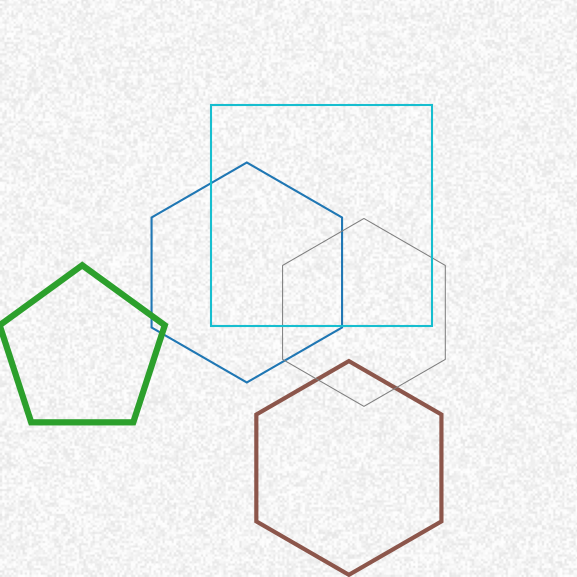[{"shape": "hexagon", "thickness": 1, "radius": 0.95, "center": [0.427, 0.527]}, {"shape": "pentagon", "thickness": 3, "radius": 0.75, "center": [0.142, 0.389]}, {"shape": "hexagon", "thickness": 2, "radius": 0.93, "center": [0.604, 0.189]}, {"shape": "hexagon", "thickness": 0.5, "radius": 0.81, "center": [0.63, 0.458]}, {"shape": "square", "thickness": 1, "radius": 0.96, "center": [0.557, 0.626]}]